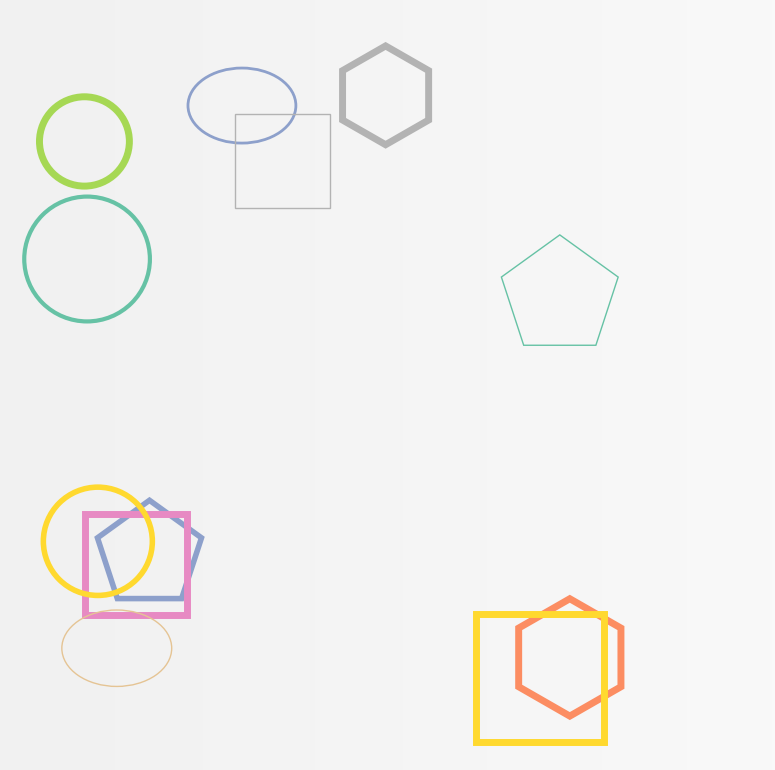[{"shape": "circle", "thickness": 1.5, "radius": 0.41, "center": [0.112, 0.664]}, {"shape": "pentagon", "thickness": 0.5, "radius": 0.4, "center": [0.722, 0.616]}, {"shape": "hexagon", "thickness": 2.5, "radius": 0.38, "center": [0.735, 0.146]}, {"shape": "pentagon", "thickness": 2, "radius": 0.35, "center": [0.193, 0.28]}, {"shape": "oval", "thickness": 1, "radius": 0.35, "center": [0.312, 0.863]}, {"shape": "square", "thickness": 2.5, "radius": 0.33, "center": [0.176, 0.267]}, {"shape": "circle", "thickness": 2.5, "radius": 0.29, "center": [0.109, 0.816]}, {"shape": "circle", "thickness": 2, "radius": 0.35, "center": [0.126, 0.297]}, {"shape": "square", "thickness": 2.5, "radius": 0.41, "center": [0.697, 0.12]}, {"shape": "oval", "thickness": 0.5, "radius": 0.35, "center": [0.151, 0.158]}, {"shape": "hexagon", "thickness": 2.5, "radius": 0.32, "center": [0.498, 0.876]}, {"shape": "square", "thickness": 0.5, "radius": 0.31, "center": [0.365, 0.791]}]